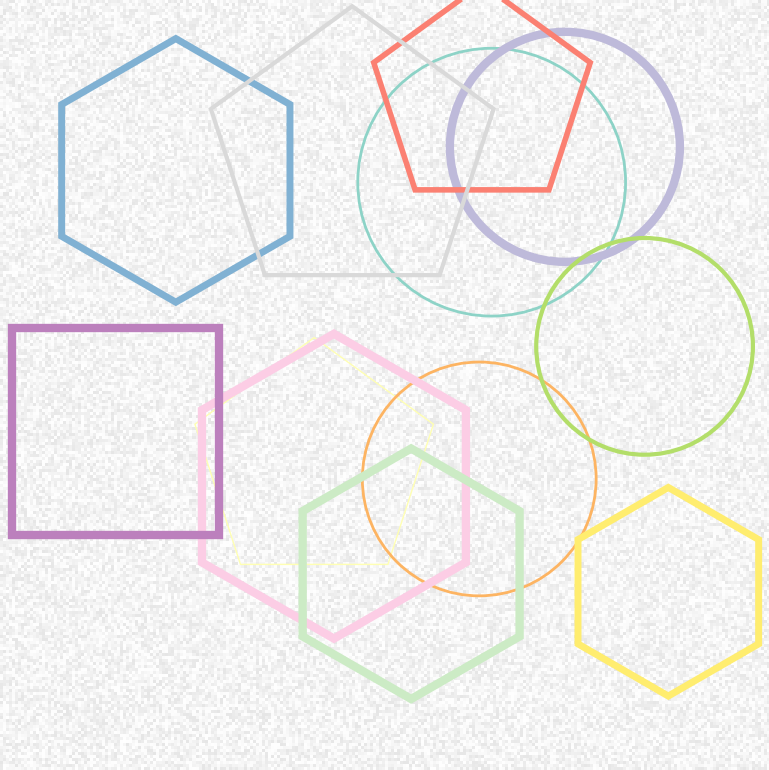[{"shape": "circle", "thickness": 1, "radius": 0.87, "center": [0.639, 0.763]}, {"shape": "pentagon", "thickness": 0.5, "radius": 0.81, "center": [0.408, 0.399]}, {"shape": "circle", "thickness": 3, "radius": 0.75, "center": [0.734, 0.809]}, {"shape": "pentagon", "thickness": 2, "radius": 0.74, "center": [0.626, 0.873]}, {"shape": "hexagon", "thickness": 2.5, "radius": 0.86, "center": [0.228, 0.779]}, {"shape": "circle", "thickness": 1, "radius": 0.76, "center": [0.622, 0.378]}, {"shape": "circle", "thickness": 1.5, "radius": 0.7, "center": [0.837, 0.55]}, {"shape": "hexagon", "thickness": 3, "radius": 0.99, "center": [0.434, 0.369]}, {"shape": "pentagon", "thickness": 1.5, "radius": 0.97, "center": [0.457, 0.799]}, {"shape": "square", "thickness": 3, "radius": 0.67, "center": [0.15, 0.439]}, {"shape": "hexagon", "thickness": 3, "radius": 0.81, "center": [0.534, 0.255]}, {"shape": "hexagon", "thickness": 2.5, "radius": 0.68, "center": [0.868, 0.232]}]